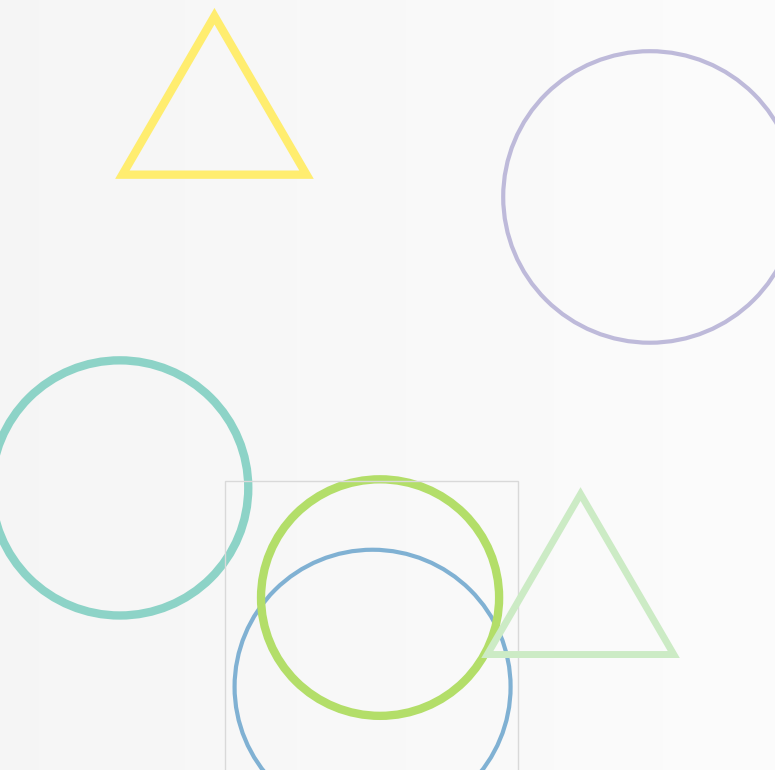[{"shape": "circle", "thickness": 3, "radius": 0.83, "center": [0.155, 0.366]}, {"shape": "circle", "thickness": 1.5, "radius": 0.95, "center": [0.839, 0.744]}, {"shape": "circle", "thickness": 1.5, "radius": 0.89, "center": [0.481, 0.108]}, {"shape": "circle", "thickness": 3, "radius": 0.77, "center": [0.49, 0.224]}, {"shape": "square", "thickness": 0.5, "radius": 0.94, "center": [0.479, 0.186]}, {"shape": "triangle", "thickness": 2.5, "radius": 0.69, "center": [0.749, 0.219]}, {"shape": "triangle", "thickness": 3, "radius": 0.69, "center": [0.277, 0.842]}]